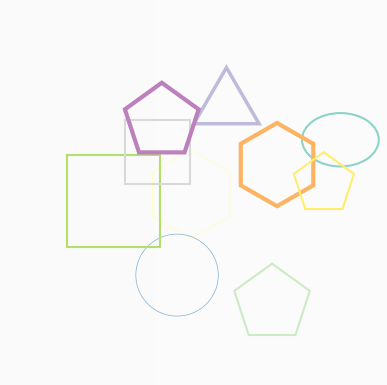[{"shape": "oval", "thickness": 1.5, "radius": 0.5, "center": [0.878, 0.637]}, {"shape": "hexagon", "thickness": 0.5, "radius": 0.58, "center": [0.494, 0.496]}, {"shape": "triangle", "thickness": 2.5, "radius": 0.49, "center": [0.584, 0.727]}, {"shape": "circle", "thickness": 0.5, "radius": 0.53, "center": [0.457, 0.285]}, {"shape": "hexagon", "thickness": 3, "radius": 0.54, "center": [0.715, 0.573]}, {"shape": "square", "thickness": 1.5, "radius": 0.6, "center": [0.293, 0.477]}, {"shape": "square", "thickness": 1.5, "radius": 0.42, "center": [0.406, 0.605]}, {"shape": "pentagon", "thickness": 3, "radius": 0.5, "center": [0.417, 0.685]}, {"shape": "pentagon", "thickness": 1.5, "radius": 0.51, "center": [0.702, 0.213]}, {"shape": "pentagon", "thickness": 1.5, "radius": 0.41, "center": [0.836, 0.523]}]